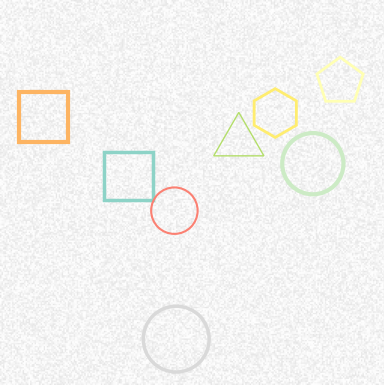[{"shape": "square", "thickness": 2.5, "radius": 0.31, "center": [0.334, 0.543]}, {"shape": "pentagon", "thickness": 2, "radius": 0.32, "center": [0.883, 0.788]}, {"shape": "circle", "thickness": 1.5, "radius": 0.3, "center": [0.453, 0.453]}, {"shape": "square", "thickness": 3, "radius": 0.32, "center": [0.113, 0.695]}, {"shape": "triangle", "thickness": 1, "radius": 0.38, "center": [0.62, 0.633]}, {"shape": "circle", "thickness": 2.5, "radius": 0.43, "center": [0.458, 0.119]}, {"shape": "circle", "thickness": 3, "radius": 0.4, "center": [0.813, 0.575]}, {"shape": "hexagon", "thickness": 2, "radius": 0.32, "center": [0.715, 0.706]}]